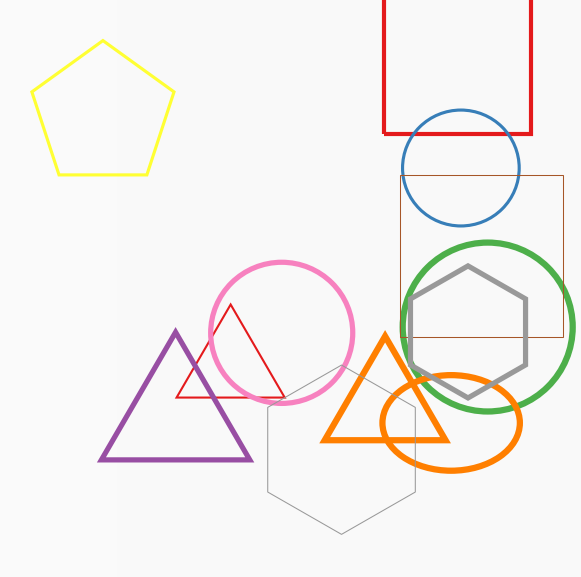[{"shape": "square", "thickness": 2, "radius": 0.63, "center": [0.787, 0.893]}, {"shape": "triangle", "thickness": 1, "radius": 0.54, "center": [0.397, 0.364]}, {"shape": "circle", "thickness": 1.5, "radius": 0.5, "center": [0.793, 0.708]}, {"shape": "circle", "thickness": 3, "radius": 0.73, "center": [0.839, 0.433]}, {"shape": "triangle", "thickness": 2.5, "radius": 0.74, "center": [0.302, 0.276]}, {"shape": "oval", "thickness": 3, "radius": 0.59, "center": [0.776, 0.267]}, {"shape": "triangle", "thickness": 3, "radius": 0.6, "center": [0.663, 0.297]}, {"shape": "pentagon", "thickness": 1.5, "radius": 0.64, "center": [0.177, 0.8]}, {"shape": "square", "thickness": 0.5, "radius": 0.7, "center": [0.829, 0.556]}, {"shape": "circle", "thickness": 2.5, "radius": 0.61, "center": [0.485, 0.423]}, {"shape": "hexagon", "thickness": 2.5, "radius": 0.57, "center": [0.805, 0.424]}, {"shape": "hexagon", "thickness": 0.5, "radius": 0.73, "center": [0.588, 0.22]}]